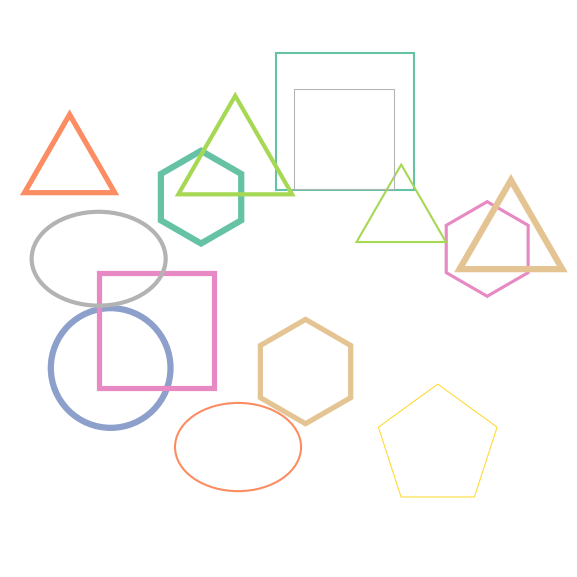[{"shape": "square", "thickness": 1, "radius": 0.6, "center": [0.597, 0.789]}, {"shape": "hexagon", "thickness": 3, "radius": 0.4, "center": [0.348, 0.658]}, {"shape": "oval", "thickness": 1, "radius": 0.55, "center": [0.412, 0.225]}, {"shape": "triangle", "thickness": 2.5, "radius": 0.45, "center": [0.121, 0.711]}, {"shape": "circle", "thickness": 3, "radius": 0.52, "center": [0.192, 0.362]}, {"shape": "square", "thickness": 2.5, "radius": 0.5, "center": [0.271, 0.427]}, {"shape": "hexagon", "thickness": 1.5, "radius": 0.41, "center": [0.844, 0.568]}, {"shape": "triangle", "thickness": 1, "radius": 0.45, "center": [0.695, 0.625]}, {"shape": "triangle", "thickness": 2, "radius": 0.57, "center": [0.407, 0.72]}, {"shape": "pentagon", "thickness": 0.5, "radius": 0.54, "center": [0.758, 0.226]}, {"shape": "hexagon", "thickness": 2.5, "radius": 0.45, "center": [0.529, 0.356]}, {"shape": "triangle", "thickness": 3, "radius": 0.51, "center": [0.885, 0.584]}, {"shape": "square", "thickness": 0.5, "radius": 0.43, "center": [0.596, 0.758]}, {"shape": "oval", "thickness": 2, "radius": 0.58, "center": [0.171, 0.551]}]